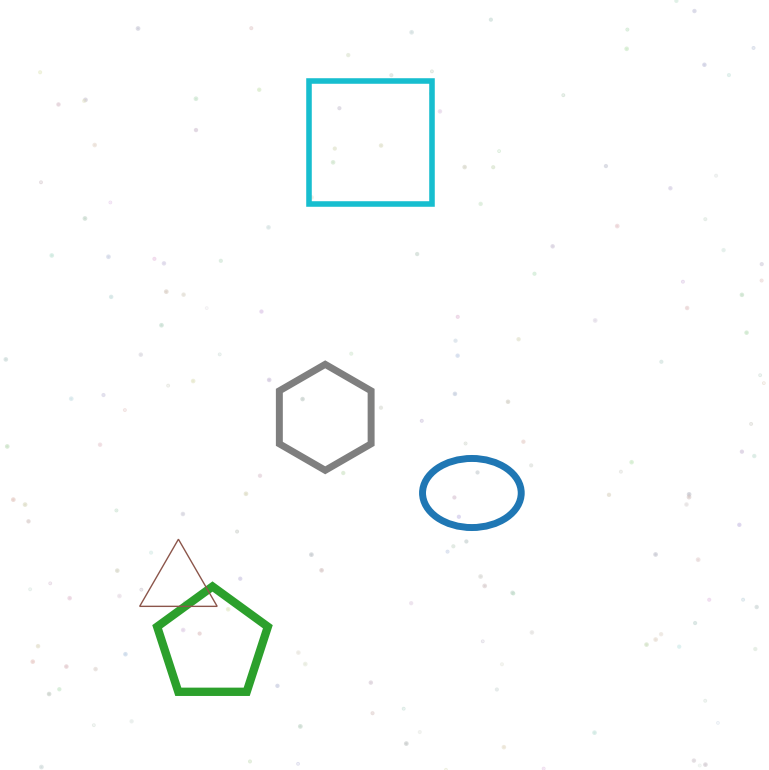[{"shape": "oval", "thickness": 2.5, "radius": 0.32, "center": [0.613, 0.36]}, {"shape": "pentagon", "thickness": 3, "radius": 0.38, "center": [0.276, 0.163]}, {"shape": "triangle", "thickness": 0.5, "radius": 0.29, "center": [0.232, 0.242]}, {"shape": "hexagon", "thickness": 2.5, "radius": 0.34, "center": [0.422, 0.458]}, {"shape": "square", "thickness": 2, "radius": 0.4, "center": [0.481, 0.815]}]